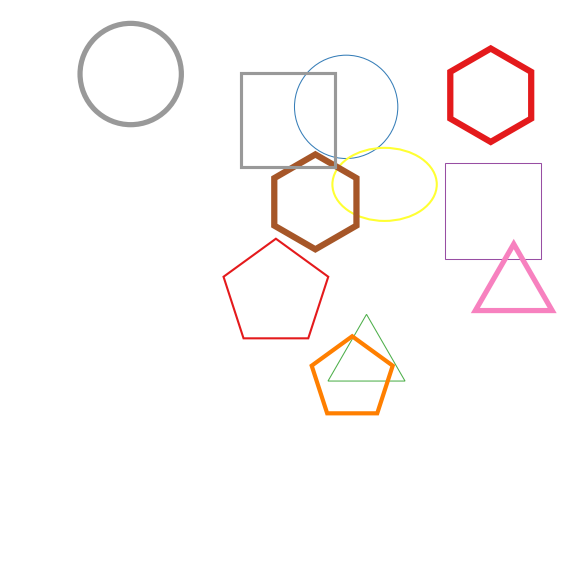[{"shape": "pentagon", "thickness": 1, "radius": 0.48, "center": [0.478, 0.49]}, {"shape": "hexagon", "thickness": 3, "radius": 0.4, "center": [0.85, 0.834]}, {"shape": "circle", "thickness": 0.5, "radius": 0.45, "center": [0.599, 0.814]}, {"shape": "triangle", "thickness": 0.5, "radius": 0.39, "center": [0.635, 0.378]}, {"shape": "square", "thickness": 0.5, "radius": 0.41, "center": [0.854, 0.634]}, {"shape": "pentagon", "thickness": 2, "radius": 0.37, "center": [0.61, 0.343]}, {"shape": "oval", "thickness": 1, "radius": 0.45, "center": [0.666, 0.68]}, {"shape": "hexagon", "thickness": 3, "radius": 0.41, "center": [0.546, 0.65]}, {"shape": "triangle", "thickness": 2.5, "radius": 0.38, "center": [0.89, 0.5]}, {"shape": "square", "thickness": 1.5, "radius": 0.41, "center": [0.499, 0.792]}, {"shape": "circle", "thickness": 2.5, "radius": 0.44, "center": [0.226, 0.871]}]